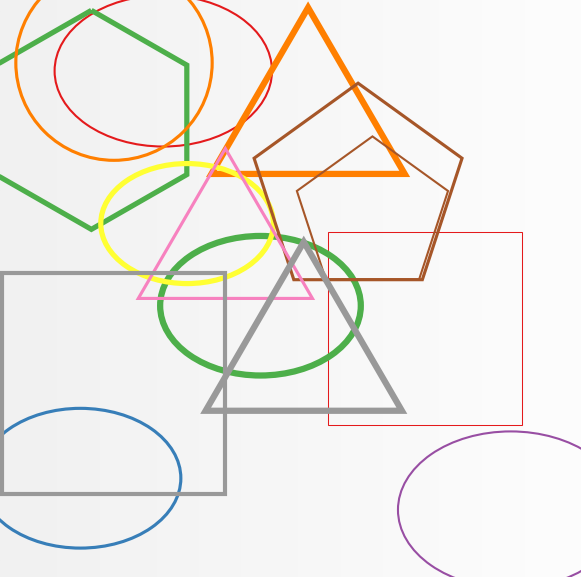[{"shape": "oval", "thickness": 1, "radius": 0.94, "center": [0.281, 0.876]}, {"shape": "square", "thickness": 0.5, "radius": 0.84, "center": [0.731, 0.43]}, {"shape": "oval", "thickness": 1.5, "radius": 0.86, "center": [0.138, 0.171]}, {"shape": "oval", "thickness": 3, "radius": 0.86, "center": [0.448, 0.47]}, {"shape": "hexagon", "thickness": 2.5, "radius": 0.95, "center": [0.157, 0.792]}, {"shape": "oval", "thickness": 1, "radius": 0.97, "center": [0.879, 0.116]}, {"shape": "triangle", "thickness": 3, "radius": 0.96, "center": [0.53, 0.794]}, {"shape": "circle", "thickness": 1.5, "radius": 0.84, "center": [0.196, 0.89]}, {"shape": "oval", "thickness": 2.5, "radius": 0.74, "center": [0.322, 0.612]}, {"shape": "pentagon", "thickness": 1.5, "radius": 0.94, "center": [0.616, 0.667]}, {"shape": "pentagon", "thickness": 1, "radius": 0.68, "center": [0.641, 0.626]}, {"shape": "triangle", "thickness": 1.5, "radius": 0.86, "center": [0.388, 0.569]}, {"shape": "triangle", "thickness": 3, "radius": 0.97, "center": [0.523, 0.385]}, {"shape": "square", "thickness": 2, "radius": 0.96, "center": [0.195, 0.335]}]